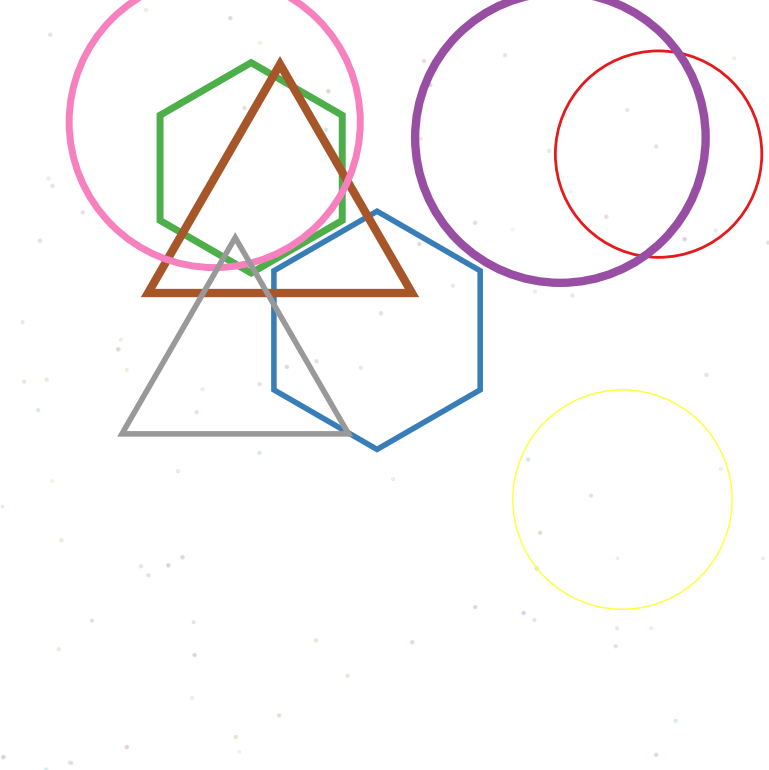[{"shape": "circle", "thickness": 1, "radius": 0.67, "center": [0.855, 0.8]}, {"shape": "hexagon", "thickness": 2, "radius": 0.77, "center": [0.49, 0.571]}, {"shape": "hexagon", "thickness": 2.5, "radius": 0.68, "center": [0.326, 0.782]}, {"shape": "circle", "thickness": 3, "radius": 0.94, "center": [0.728, 0.821]}, {"shape": "circle", "thickness": 0.5, "radius": 0.71, "center": [0.808, 0.351]}, {"shape": "triangle", "thickness": 3, "radius": 0.99, "center": [0.364, 0.718]}, {"shape": "circle", "thickness": 2.5, "radius": 0.95, "center": [0.279, 0.842]}, {"shape": "triangle", "thickness": 2, "radius": 0.85, "center": [0.306, 0.521]}]